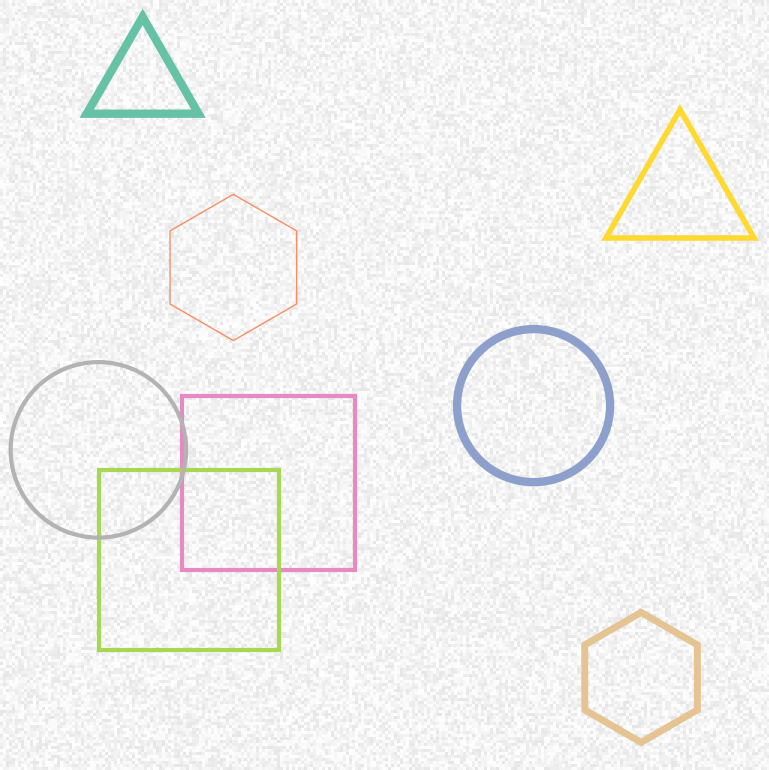[{"shape": "triangle", "thickness": 3, "radius": 0.42, "center": [0.185, 0.894]}, {"shape": "hexagon", "thickness": 0.5, "radius": 0.47, "center": [0.303, 0.653]}, {"shape": "circle", "thickness": 3, "radius": 0.5, "center": [0.693, 0.473]}, {"shape": "square", "thickness": 1.5, "radius": 0.56, "center": [0.349, 0.373]}, {"shape": "square", "thickness": 1.5, "radius": 0.58, "center": [0.245, 0.273]}, {"shape": "triangle", "thickness": 2, "radius": 0.56, "center": [0.883, 0.746]}, {"shape": "hexagon", "thickness": 2.5, "radius": 0.42, "center": [0.833, 0.12]}, {"shape": "circle", "thickness": 1.5, "radius": 0.57, "center": [0.128, 0.416]}]